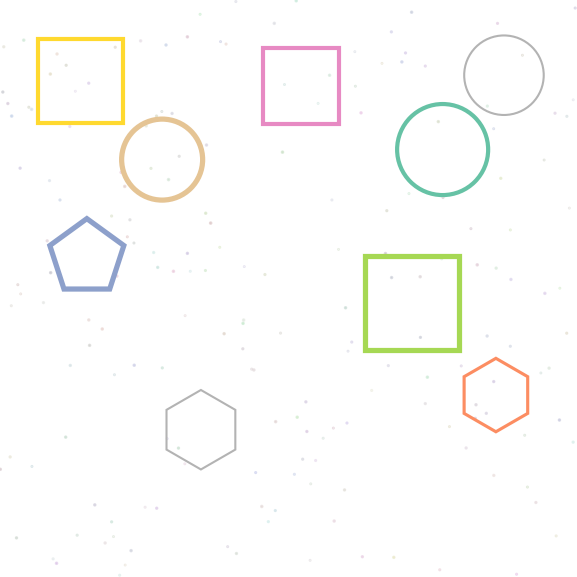[{"shape": "circle", "thickness": 2, "radius": 0.39, "center": [0.766, 0.74]}, {"shape": "hexagon", "thickness": 1.5, "radius": 0.32, "center": [0.859, 0.315]}, {"shape": "pentagon", "thickness": 2.5, "radius": 0.34, "center": [0.15, 0.553]}, {"shape": "square", "thickness": 2, "radius": 0.33, "center": [0.521, 0.85]}, {"shape": "square", "thickness": 2.5, "radius": 0.41, "center": [0.713, 0.475]}, {"shape": "square", "thickness": 2, "radius": 0.37, "center": [0.14, 0.859]}, {"shape": "circle", "thickness": 2.5, "radius": 0.35, "center": [0.281, 0.723]}, {"shape": "circle", "thickness": 1, "radius": 0.34, "center": [0.873, 0.869]}, {"shape": "hexagon", "thickness": 1, "radius": 0.34, "center": [0.348, 0.255]}]